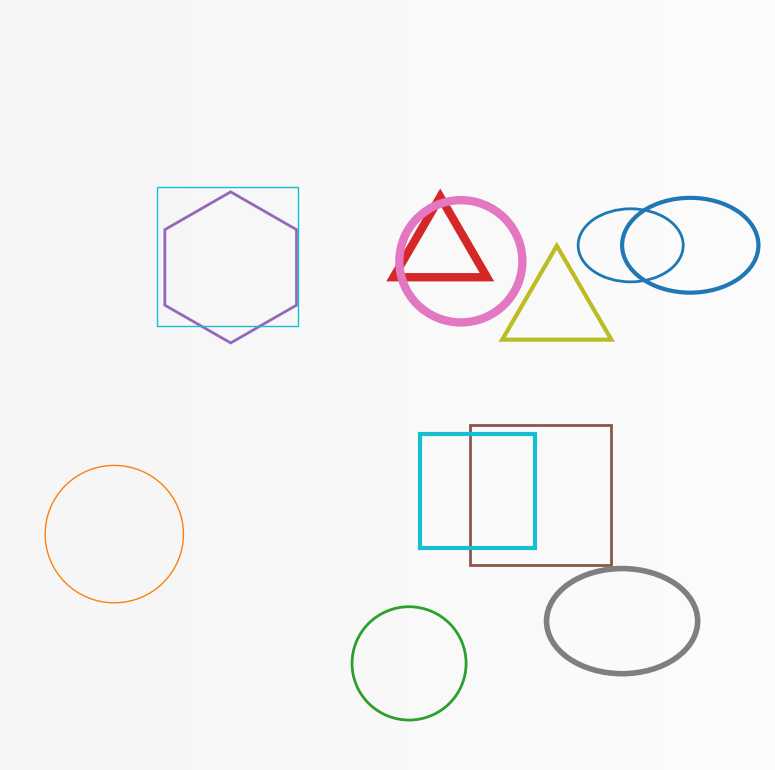[{"shape": "oval", "thickness": 1, "radius": 0.34, "center": [0.814, 0.681]}, {"shape": "oval", "thickness": 1.5, "radius": 0.44, "center": [0.891, 0.681]}, {"shape": "circle", "thickness": 0.5, "radius": 0.45, "center": [0.147, 0.306]}, {"shape": "circle", "thickness": 1, "radius": 0.37, "center": [0.528, 0.138]}, {"shape": "triangle", "thickness": 3, "radius": 0.35, "center": [0.568, 0.675]}, {"shape": "hexagon", "thickness": 1, "radius": 0.49, "center": [0.298, 0.653]}, {"shape": "square", "thickness": 1, "radius": 0.45, "center": [0.697, 0.357]}, {"shape": "circle", "thickness": 3, "radius": 0.4, "center": [0.595, 0.661]}, {"shape": "oval", "thickness": 2, "radius": 0.49, "center": [0.803, 0.193]}, {"shape": "triangle", "thickness": 1.5, "radius": 0.41, "center": [0.718, 0.6]}, {"shape": "square", "thickness": 0.5, "radius": 0.45, "center": [0.293, 0.667]}, {"shape": "square", "thickness": 1.5, "radius": 0.37, "center": [0.616, 0.362]}]